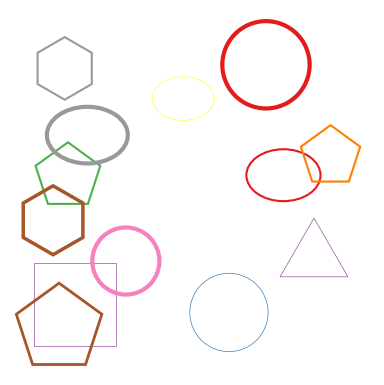[{"shape": "circle", "thickness": 3, "radius": 0.57, "center": [0.691, 0.832]}, {"shape": "oval", "thickness": 1.5, "radius": 0.48, "center": [0.736, 0.545]}, {"shape": "circle", "thickness": 0.5, "radius": 0.51, "center": [0.595, 0.188]}, {"shape": "pentagon", "thickness": 1.5, "radius": 0.44, "center": [0.176, 0.542]}, {"shape": "triangle", "thickness": 0.5, "radius": 0.51, "center": [0.816, 0.332]}, {"shape": "square", "thickness": 0.5, "radius": 0.54, "center": [0.195, 0.209]}, {"shape": "pentagon", "thickness": 1.5, "radius": 0.4, "center": [0.859, 0.594]}, {"shape": "oval", "thickness": 0.5, "radius": 0.4, "center": [0.476, 0.744]}, {"shape": "hexagon", "thickness": 2.5, "radius": 0.45, "center": [0.138, 0.428]}, {"shape": "pentagon", "thickness": 2, "radius": 0.58, "center": [0.153, 0.148]}, {"shape": "circle", "thickness": 3, "radius": 0.44, "center": [0.327, 0.322]}, {"shape": "hexagon", "thickness": 1.5, "radius": 0.41, "center": [0.168, 0.822]}, {"shape": "oval", "thickness": 3, "radius": 0.53, "center": [0.227, 0.649]}]